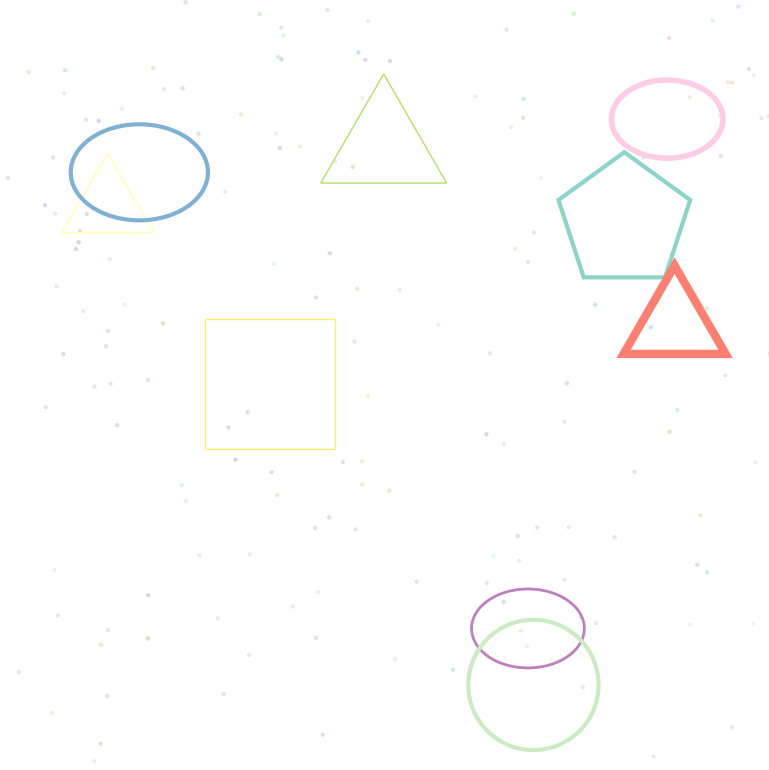[{"shape": "pentagon", "thickness": 1.5, "radius": 0.45, "center": [0.811, 0.713]}, {"shape": "triangle", "thickness": 0.5, "radius": 0.34, "center": [0.14, 0.732]}, {"shape": "triangle", "thickness": 3, "radius": 0.38, "center": [0.876, 0.579]}, {"shape": "oval", "thickness": 1.5, "radius": 0.45, "center": [0.181, 0.776]}, {"shape": "triangle", "thickness": 0.5, "radius": 0.47, "center": [0.498, 0.809]}, {"shape": "oval", "thickness": 2, "radius": 0.36, "center": [0.867, 0.845]}, {"shape": "oval", "thickness": 1, "radius": 0.37, "center": [0.686, 0.184]}, {"shape": "circle", "thickness": 1.5, "radius": 0.42, "center": [0.693, 0.111]}, {"shape": "square", "thickness": 0.5, "radius": 0.42, "center": [0.351, 0.501]}]